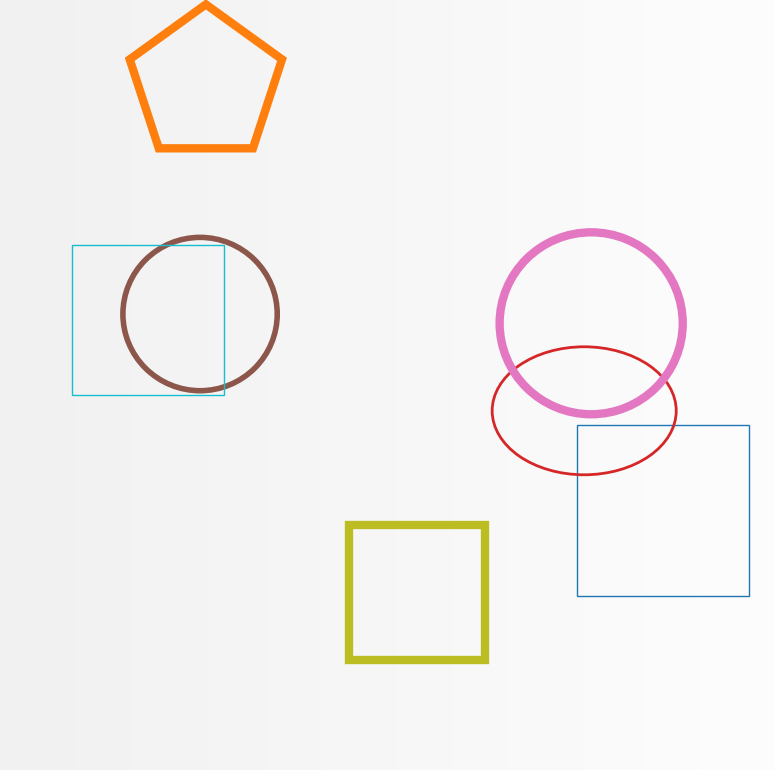[{"shape": "square", "thickness": 0.5, "radius": 0.56, "center": [0.856, 0.337]}, {"shape": "pentagon", "thickness": 3, "radius": 0.52, "center": [0.266, 0.891]}, {"shape": "oval", "thickness": 1, "radius": 0.59, "center": [0.754, 0.467]}, {"shape": "circle", "thickness": 2, "radius": 0.5, "center": [0.258, 0.592]}, {"shape": "circle", "thickness": 3, "radius": 0.59, "center": [0.763, 0.58]}, {"shape": "square", "thickness": 3, "radius": 0.44, "center": [0.538, 0.231]}, {"shape": "square", "thickness": 0.5, "radius": 0.49, "center": [0.191, 0.584]}]